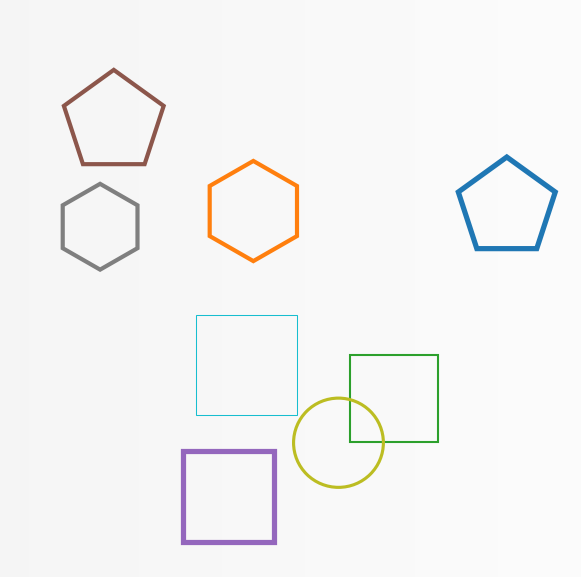[{"shape": "pentagon", "thickness": 2.5, "radius": 0.44, "center": [0.872, 0.64]}, {"shape": "hexagon", "thickness": 2, "radius": 0.43, "center": [0.436, 0.634]}, {"shape": "square", "thickness": 1, "radius": 0.38, "center": [0.678, 0.309]}, {"shape": "square", "thickness": 2.5, "radius": 0.39, "center": [0.393, 0.14]}, {"shape": "pentagon", "thickness": 2, "radius": 0.45, "center": [0.196, 0.788]}, {"shape": "hexagon", "thickness": 2, "radius": 0.37, "center": [0.172, 0.607]}, {"shape": "circle", "thickness": 1.5, "radius": 0.39, "center": [0.582, 0.232]}, {"shape": "square", "thickness": 0.5, "radius": 0.43, "center": [0.424, 0.367]}]